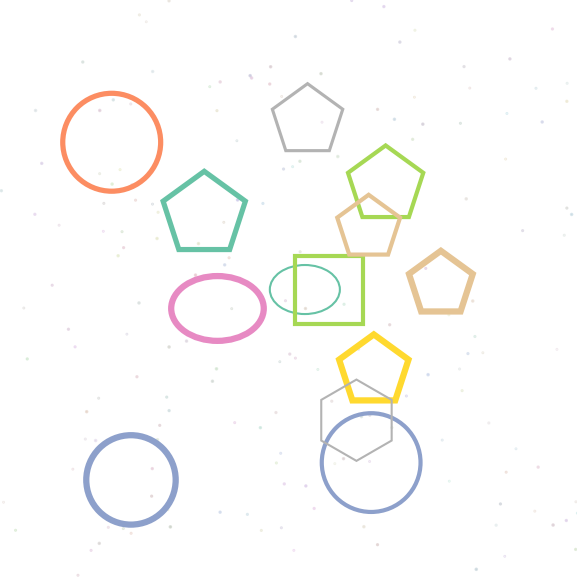[{"shape": "oval", "thickness": 1, "radius": 0.3, "center": [0.528, 0.498]}, {"shape": "pentagon", "thickness": 2.5, "radius": 0.37, "center": [0.354, 0.628]}, {"shape": "circle", "thickness": 2.5, "radius": 0.42, "center": [0.193, 0.753]}, {"shape": "circle", "thickness": 2, "radius": 0.43, "center": [0.643, 0.198]}, {"shape": "circle", "thickness": 3, "radius": 0.39, "center": [0.227, 0.168]}, {"shape": "oval", "thickness": 3, "radius": 0.4, "center": [0.377, 0.465]}, {"shape": "square", "thickness": 2, "radius": 0.29, "center": [0.569, 0.496]}, {"shape": "pentagon", "thickness": 2, "radius": 0.34, "center": [0.668, 0.679]}, {"shape": "pentagon", "thickness": 3, "radius": 0.32, "center": [0.647, 0.357]}, {"shape": "pentagon", "thickness": 2, "radius": 0.29, "center": [0.638, 0.605]}, {"shape": "pentagon", "thickness": 3, "radius": 0.29, "center": [0.763, 0.507]}, {"shape": "pentagon", "thickness": 1.5, "radius": 0.32, "center": [0.533, 0.79]}, {"shape": "hexagon", "thickness": 1, "radius": 0.35, "center": [0.617, 0.271]}]